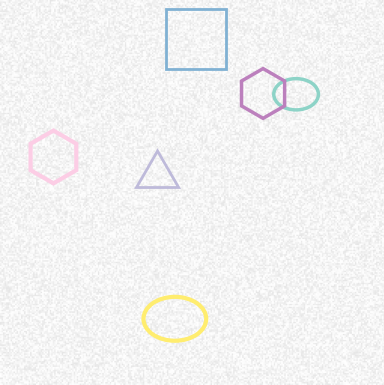[{"shape": "oval", "thickness": 2.5, "radius": 0.29, "center": [0.769, 0.755]}, {"shape": "triangle", "thickness": 2, "radius": 0.32, "center": [0.409, 0.545]}, {"shape": "square", "thickness": 2, "radius": 0.39, "center": [0.509, 0.898]}, {"shape": "hexagon", "thickness": 3, "radius": 0.34, "center": [0.139, 0.592]}, {"shape": "hexagon", "thickness": 2.5, "radius": 0.32, "center": [0.683, 0.757]}, {"shape": "oval", "thickness": 3, "radius": 0.41, "center": [0.454, 0.172]}]